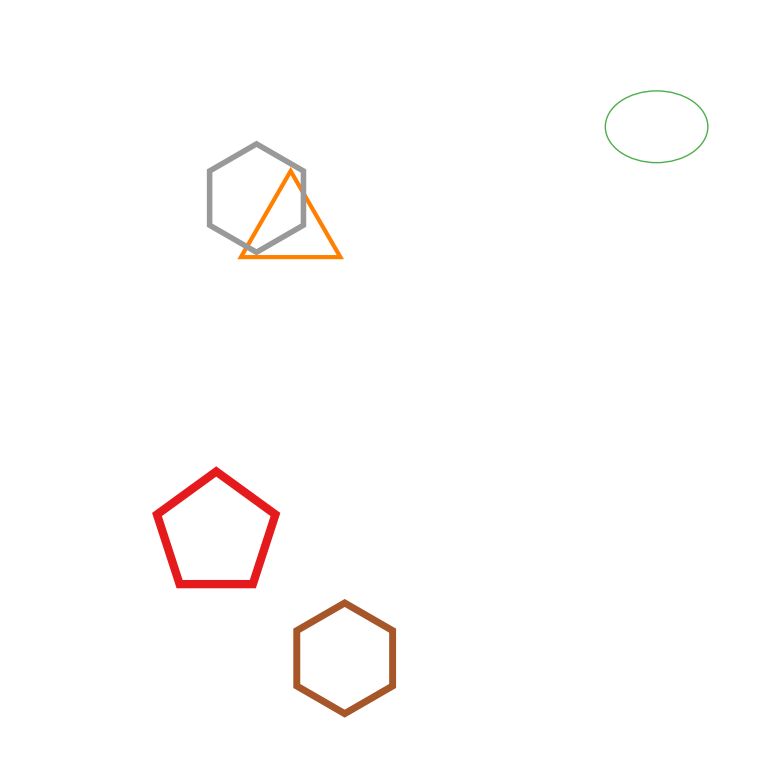[{"shape": "pentagon", "thickness": 3, "radius": 0.4, "center": [0.281, 0.307]}, {"shape": "oval", "thickness": 0.5, "radius": 0.33, "center": [0.853, 0.835]}, {"shape": "triangle", "thickness": 1.5, "radius": 0.37, "center": [0.377, 0.703]}, {"shape": "hexagon", "thickness": 2.5, "radius": 0.36, "center": [0.448, 0.145]}, {"shape": "hexagon", "thickness": 2, "radius": 0.35, "center": [0.333, 0.743]}]